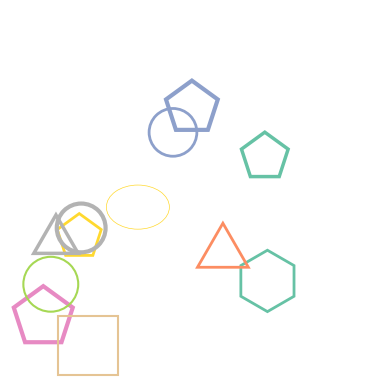[{"shape": "pentagon", "thickness": 2.5, "radius": 0.32, "center": [0.688, 0.593]}, {"shape": "hexagon", "thickness": 2, "radius": 0.4, "center": [0.695, 0.27]}, {"shape": "triangle", "thickness": 2, "radius": 0.38, "center": [0.579, 0.344]}, {"shape": "circle", "thickness": 2, "radius": 0.31, "center": [0.449, 0.656]}, {"shape": "pentagon", "thickness": 3, "radius": 0.35, "center": [0.498, 0.72]}, {"shape": "pentagon", "thickness": 3, "radius": 0.4, "center": [0.112, 0.176]}, {"shape": "circle", "thickness": 1.5, "radius": 0.36, "center": [0.132, 0.262]}, {"shape": "pentagon", "thickness": 2, "radius": 0.3, "center": [0.206, 0.385]}, {"shape": "oval", "thickness": 0.5, "radius": 0.41, "center": [0.358, 0.462]}, {"shape": "square", "thickness": 1.5, "radius": 0.39, "center": [0.228, 0.102]}, {"shape": "circle", "thickness": 3, "radius": 0.32, "center": [0.211, 0.408]}, {"shape": "triangle", "thickness": 2.5, "radius": 0.33, "center": [0.145, 0.375]}]